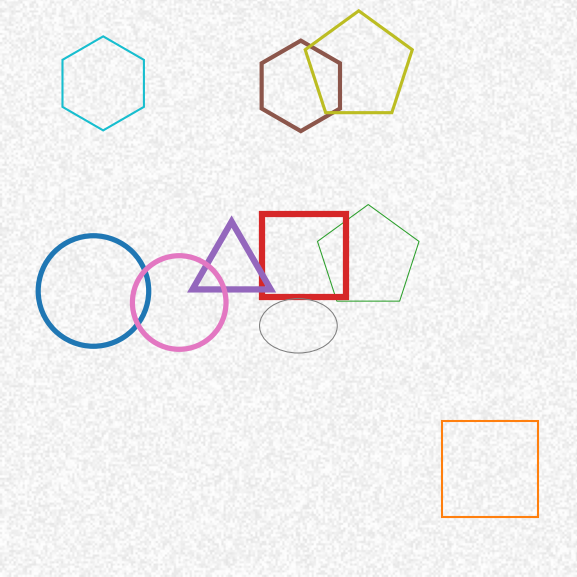[{"shape": "circle", "thickness": 2.5, "radius": 0.48, "center": [0.162, 0.495]}, {"shape": "square", "thickness": 1, "radius": 0.41, "center": [0.848, 0.187]}, {"shape": "pentagon", "thickness": 0.5, "radius": 0.46, "center": [0.638, 0.552]}, {"shape": "square", "thickness": 3, "radius": 0.36, "center": [0.526, 0.557]}, {"shape": "triangle", "thickness": 3, "radius": 0.39, "center": [0.401, 0.537]}, {"shape": "hexagon", "thickness": 2, "radius": 0.39, "center": [0.521, 0.85]}, {"shape": "circle", "thickness": 2.5, "radius": 0.41, "center": [0.31, 0.475]}, {"shape": "oval", "thickness": 0.5, "radius": 0.34, "center": [0.517, 0.435]}, {"shape": "pentagon", "thickness": 1.5, "radius": 0.49, "center": [0.621, 0.883]}, {"shape": "hexagon", "thickness": 1, "radius": 0.41, "center": [0.179, 0.855]}]